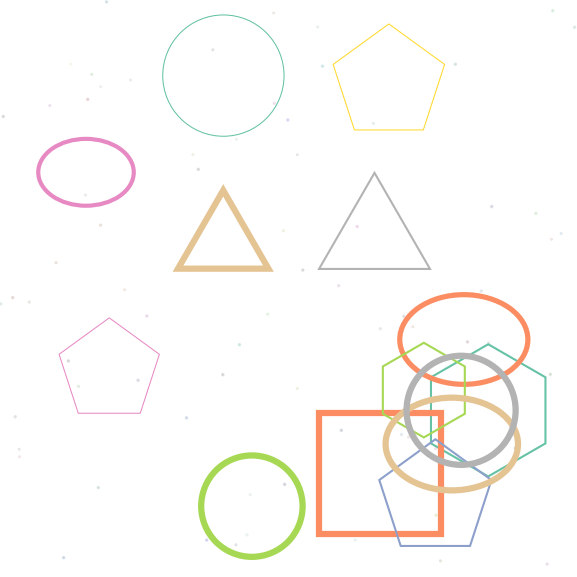[{"shape": "circle", "thickness": 0.5, "radius": 0.53, "center": [0.387, 0.868]}, {"shape": "hexagon", "thickness": 1, "radius": 0.57, "center": [0.845, 0.289]}, {"shape": "square", "thickness": 3, "radius": 0.53, "center": [0.658, 0.179]}, {"shape": "oval", "thickness": 2.5, "radius": 0.55, "center": [0.803, 0.411]}, {"shape": "pentagon", "thickness": 1, "radius": 0.51, "center": [0.754, 0.136]}, {"shape": "oval", "thickness": 2, "radius": 0.41, "center": [0.149, 0.701]}, {"shape": "pentagon", "thickness": 0.5, "radius": 0.46, "center": [0.189, 0.357]}, {"shape": "hexagon", "thickness": 1, "radius": 0.41, "center": [0.734, 0.324]}, {"shape": "circle", "thickness": 3, "radius": 0.44, "center": [0.436, 0.123]}, {"shape": "pentagon", "thickness": 0.5, "radius": 0.51, "center": [0.673, 0.856]}, {"shape": "oval", "thickness": 3, "radius": 0.57, "center": [0.782, 0.23]}, {"shape": "triangle", "thickness": 3, "radius": 0.45, "center": [0.387, 0.579]}, {"shape": "triangle", "thickness": 1, "radius": 0.55, "center": [0.649, 0.589]}, {"shape": "circle", "thickness": 3, "radius": 0.47, "center": [0.798, 0.289]}]